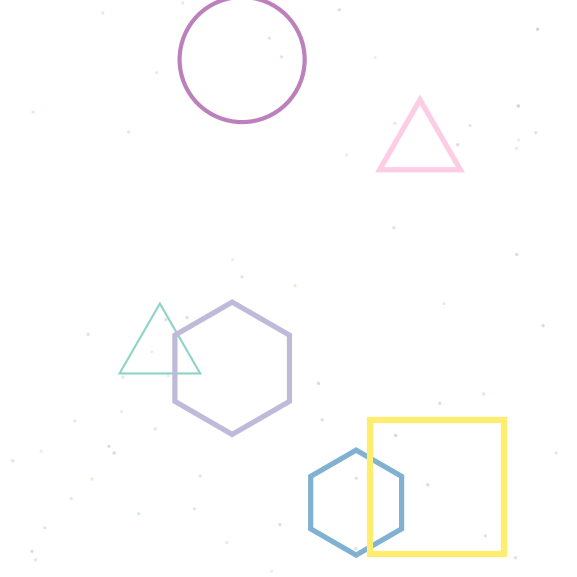[{"shape": "triangle", "thickness": 1, "radius": 0.4, "center": [0.277, 0.393]}, {"shape": "hexagon", "thickness": 2.5, "radius": 0.57, "center": [0.402, 0.361]}, {"shape": "hexagon", "thickness": 2.5, "radius": 0.45, "center": [0.617, 0.129]}, {"shape": "triangle", "thickness": 2.5, "radius": 0.4, "center": [0.727, 0.746]}, {"shape": "circle", "thickness": 2, "radius": 0.54, "center": [0.419, 0.896]}, {"shape": "square", "thickness": 3, "radius": 0.58, "center": [0.756, 0.156]}]